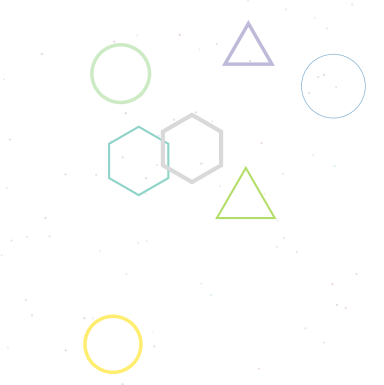[{"shape": "hexagon", "thickness": 1.5, "radius": 0.44, "center": [0.36, 0.582]}, {"shape": "triangle", "thickness": 2.5, "radius": 0.35, "center": [0.645, 0.869]}, {"shape": "circle", "thickness": 0.5, "radius": 0.41, "center": [0.866, 0.776]}, {"shape": "triangle", "thickness": 1.5, "radius": 0.43, "center": [0.639, 0.477]}, {"shape": "hexagon", "thickness": 3, "radius": 0.44, "center": [0.499, 0.614]}, {"shape": "circle", "thickness": 2.5, "radius": 0.37, "center": [0.314, 0.809]}, {"shape": "circle", "thickness": 2.5, "radius": 0.36, "center": [0.293, 0.106]}]